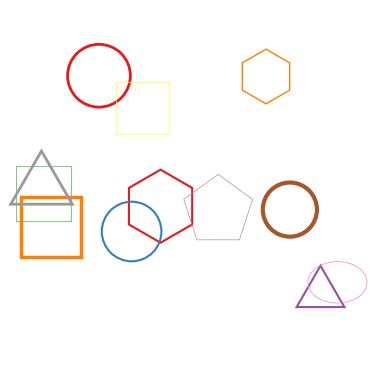[{"shape": "circle", "thickness": 2, "radius": 0.41, "center": [0.257, 0.803]}, {"shape": "hexagon", "thickness": 1.5, "radius": 0.47, "center": [0.417, 0.464]}, {"shape": "circle", "thickness": 1.5, "radius": 0.39, "center": [0.342, 0.399]}, {"shape": "square", "thickness": 0.5, "radius": 0.36, "center": [0.112, 0.498]}, {"shape": "triangle", "thickness": 1.5, "radius": 0.36, "center": [0.832, 0.238]}, {"shape": "square", "thickness": 2.5, "radius": 0.39, "center": [0.132, 0.41]}, {"shape": "hexagon", "thickness": 1, "radius": 0.35, "center": [0.691, 0.801]}, {"shape": "square", "thickness": 0.5, "radius": 0.34, "center": [0.37, 0.72]}, {"shape": "circle", "thickness": 3, "radius": 0.35, "center": [0.753, 0.456]}, {"shape": "oval", "thickness": 0.5, "radius": 0.38, "center": [0.876, 0.267]}, {"shape": "triangle", "thickness": 2, "radius": 0.46, "center": [0.108, 0.516]}, {"shape": "pentagon", "thickness": 0.5, "radius": 0.47, "center": [0.567, 0.453]}]